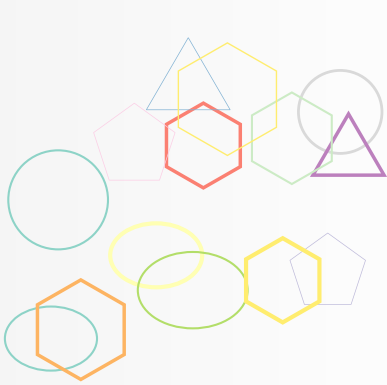[{"shape": "oval", "thickness": 1.5, "radius": 0.59, "center": [0.131, 0.121]}, {"shape": "circle", "thickness": 1.5, "radius": 0.64, "center": [0.15, 0.481]}, {"shape": "oval", "thickness": 3, "radius": 0.59, "center": [0.403, 0.337]}, {"shape": "pentagon", "thickness": 0.5, "radius": 0.51, "center": [0.846, 0.292]}, {"shape": "hexagon", "thickness": 2.5, "radius": 0.55, "center": [0.525, 0.622]}, {"shape": "triangle", "thickness": 0.5, "radius": 0.62, "center": [0.486, 0.777]}, {"shape": "hexagon", "thickness": 2.5, "radius": 0.65, "center": [0.209, 0.144]}, {"shape": "oval", "thickness": 1.5, "radius": 0.71, "center": [0.497, 0.246]}, {"shape": "pentagon", "thickness": 0.5, "radius": 0.55, "center": [0.347, 0.621]}, {"shape": "circle", "thickness": 2, "radius": 0.54, "center": [0.878, 0.709]}, {"shape": "triangle", "thickness": 2.5, "radius": 0.53, "center": [0.899, 0.598]}, {"shape": "hexagon", "thickness": 1.5, "radius": 0.59, "center": [0.753, 0.641]}, {"shape": "hexagon", "thickness": 3, "radius": 0.55, "center": [0.73, 0.272]}, {"shape": "hexagon", "thickness": 1, "radius": 0.73, "center": [0.587, 0.742]}]